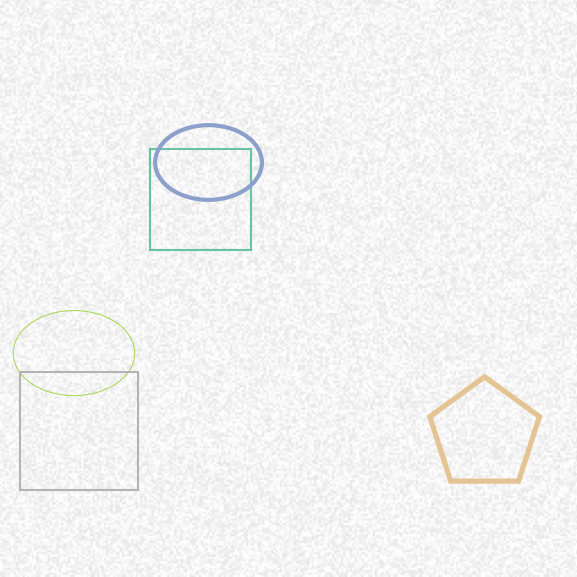[{"shape": "square", "thickness": 1, "radius": 0.44, "center": [0.348, 0.653]}, {"shape": "oval", "thickness": 2, "radius": 0.46, "center": [0.361, 0.718]}, {"shape": "oval", "thickness": 0.5, "radius": 0.53, "center": [0.128, 0.388]}, {"shape": "pentagon", "thickness": 2.5, "radius": 0.5, "center": [0.839, 0.247]}, {"shape": "square", "thickness": 1, "radius": 0.51, "center": [0.137, 0.252]}]